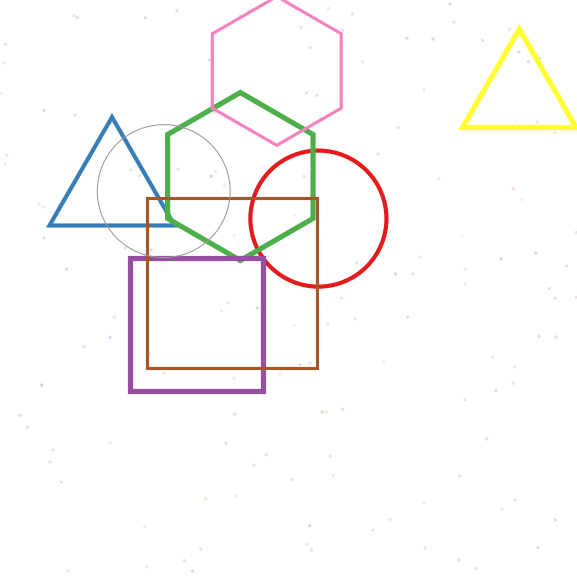[{"shape": "circle", "thickness": 2, "radius": 0.59, "center": [0.551, 0.621]}, {"shape": "triangle", "thickness": 2, "radius": 0.63, "center": [0.194, 0.671]}, {"shape": "hexagon", "thickness": 2.5, "radius": 0.73, "center": [0.416, 0.694]}, {"shape": "square", "thickness": 2.5, "radius": 0.57, "center": [0.34, 0.437]}, {"shape": "triangle", "thickness": 2.5, "radius": 0.57, "center": [0.899, 0.835]}, {"shape": "square", "thickness": 1.5, "radius": 0.74, "center": [0.402, 0.509]}, {"shape": "hexagon", "thickness": 1.5, "radius": 0.64, "center": [0.479, 0.876]}, {"shape": "circle", "thickness": 0.5, "radius": 0.58, "center": [0.284, 0.668]}]